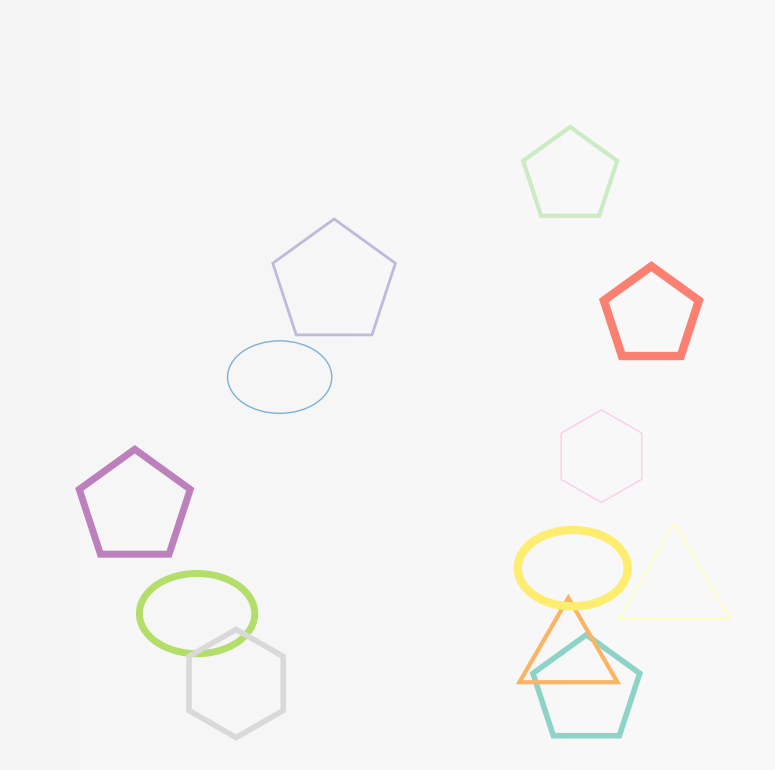[{"shape": "pentagon", "thickness": 2, "radius": 0.36, "center": [0.757, 0.103]}, {"shape": "triangle", "thickness": 0.5, "radius": 0.41, "center": [0.87, 0.238]}, {"shape": "pentagon", "thickness": 1, "radius": 0.42, "center": [0.431, 0.632]}, {"shape": "pentagon", "thickness": 3, "radius": 0.32, "center": [0.84, 0.59]}, {"shape": "oval", "thickness": 0.5, "radius": 0.34, "center": [0.361, 0.51]}, {"shape": "triangle", "thickness": 1.5, "radius": 0.37, "center": [0.733, 0.151]}, {"shape": "oval", "thickness": 2.5, "radius": 0.37, "center": [0.254, 0.203]}, {"shape": "hexagon", "thickness": 0.5, "radius": 0.3, "center": [0.776, 0.408]}, {"shape": "hexagon", "thickness": 2, "radius": 0.35, "center": [0.305, 0.112]}, {"shape": "pentagon", "thickness": 2.5, "radius": 0.38, "center": [0.174, 0.341]}, {"shape": "pentagon", "thickness": 1.5, "radius": 0.32, "center": [0.736, 0.771]}, {"shape": "oval", "thickness": 3, "radius": 0.35, "center": [0.739, 0.262]}]